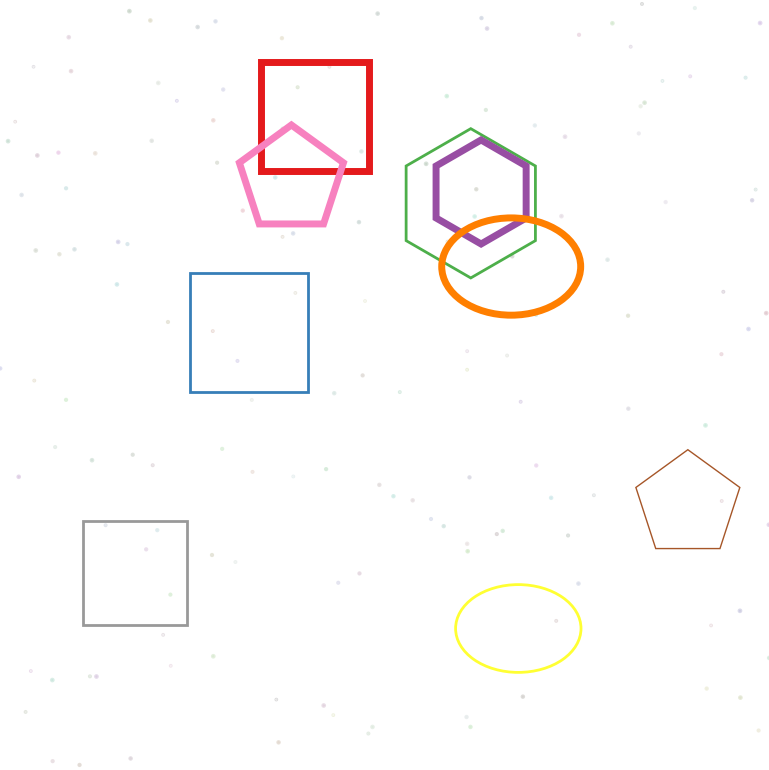[{"shape": "square", "thickness": 2.5, "radius": 0.35, "center": [0.409, 0.849]}, {"shape": "square", "thickness": 1, "radius": 0.38, "center": [0.323, 0.568]}, {"shape": "hexagon", "thickness": 1, "radius": 0.48, "center": [0.611, 0.736]}, {"shape": "hexagon", "thickness": 2.5, "radius": 0.34, "center": [0.625, 0.751]}, {"shape": "oval", "thickness": 2.5, "radius": 0.45, "center": [0.664, 0.654]}, {"shape": "oval", "thickness": 1, "radius": 0.41, "center": [0.673, 0.184]}, {"shape": "pentagon", "thickness": 0.5, "radius": 0.35, "center": [0.893, 0.345]}, {"shape": "pentagon", "thickness": 2.5, "radius": 0.36, "center": [0.378, 0.767]}, {"shape": "square", "thickness": 1, "radius": 0.34, "center": [0.176, 0.256]}]